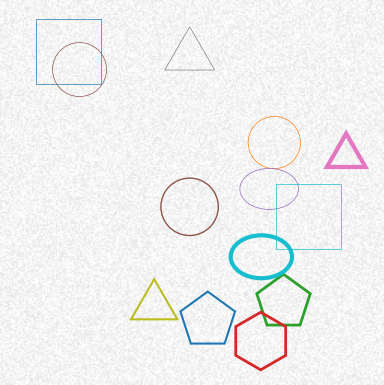[{"shape": "pentagon", "thickness": 1.5, "radius": 0.37, "center": [0.54, 0.168]}, {"shape": "square", "thickness": 0.5, "radius": 0.42, "center": [0.178, 0.866]}, {"shape": "circle", "thickness": 0.5, "radius": 0.34, "center": [0.713, 0.63]}, {"shape": "pentagon", "thickness": 2, "radius": 0.36, "center": [0.736, 0.215]}, {"shape": "hexagon", "thickness": 2, "radius": 0.37, "center": [0.677, 0.114]}, {"shape": "oval", "thickness": 0.5, "radius": 0.38, "center": [0.699, 0.509]}, {"shape": "circle", "thickness": 1, "radius": 0.37, "center": [0.492, 0.463]}, {"shape": "circle", "thickness": 0.5, "radius": 0.35, "center": [0.207, 0.819]}, {"shape": "triangle", "thickness": 3, "radius": 0.29, "center": [0.899, 0.595]}, {"shape": "triangle", "thickness": 0.5, "radius": 0.37, "center": [0.493, 0.856]}, {"shape": "triangle", "thickness": 1.5, "radius": 0.35, "center": [0.401, 0.205]}, {"shape": "oval", "thickness": 3, "radius": 0.4, "center": [0.679, 0.333]}, {"shape": "square", "thickness": 0.5, "radius": 0.43, "center": [0.802, 0.437]}]